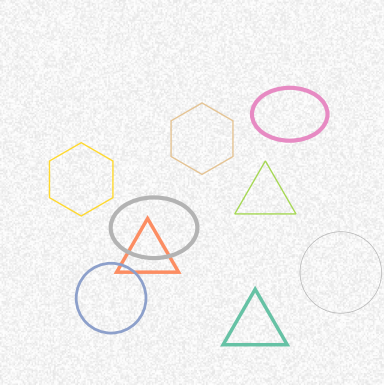[{"shape": "triangle", "thickness": 2.5, "radius": 0.48, "center": [0.663, 0.153]}, {"shape": "triangle", "thickness": 2.5, "radius": 0.46, "center": [0.383, 0.34]}, {"shape": "circle", "thickness": 2, "radius": 0.45, "center": [0.289, 0.226]}, {"shape": "oval", "thickness": 3, "radius": 0.49, "center": [0.753, 0.703]}, {"shape": "triangle", "thickness": 1, "radius": 0.46, "center": [0.689, 0.49]}, {"shape": "hexagon", "thickness": 1, "radius": 0.48, "center": [0.211, 0.534]}, {"shape": "hexagon", "thickness": 1, "radius": 0.46, "center": [0.525, 0.64]}, {"shape": "circle", "thickness": 0.5, "radius": 0.53, "center": [0.885, 0.292]}, {"shape": "oval", "thickness": 3, "radius": 0.56, "center": [0.4, 0.408]}]